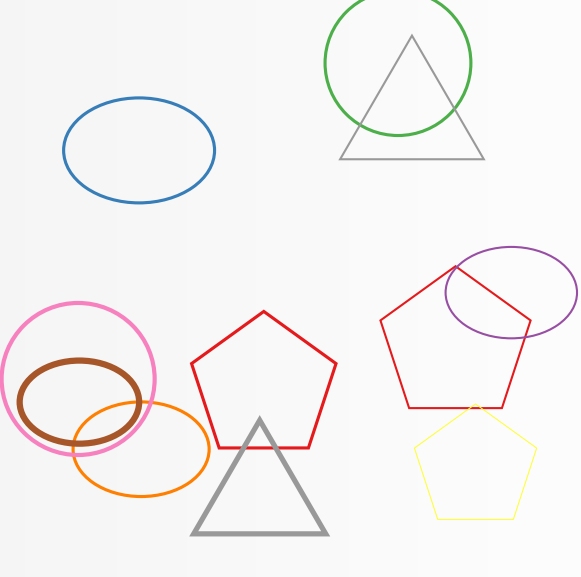[{"shape": "pentagon", "thickness": 1, "radius": 0.68, "center": [0.784, 0.402]}, {"shape": "pentagon", "thickness": 1.5, "radius": 0.65, "center": [0.454, 0.329]}, {"shape": "oval", "thickness": 1.5, "radius": 0.65, "center": [0.239, 0.739]}, {"shape": "circle", "thickness": 1.5, "radius": 0.63, "center": [0.685, 0.89]}, {"shape": "oval", "thickness": 1, "radius": 0.57, "center": [0.88, 0.492]}, {"shape": "oval", "thickness": 1.5, "radius": 0.59, "center": [0.243, 0.221]}, {"shape": "pentagon", "thickness": 0.5, "radius": 0.55, "center": [0.818, 0.189]}, {"shape": "oval", "thickness": 3, "radius": 0.51, "center": [0.137, 0.303]}, {"shape": "circle", "thickness": 2, "radius": 0.66, "center": [0.134, 0.343]}, {"shape": "triangle", "thickness": 2.5, "radius": 0.66, "center": [0.447, 0.14]}, {"shape": "triangle", "thickness": 1, "radius": 0.71, "center": [0.709, 0.795]}]